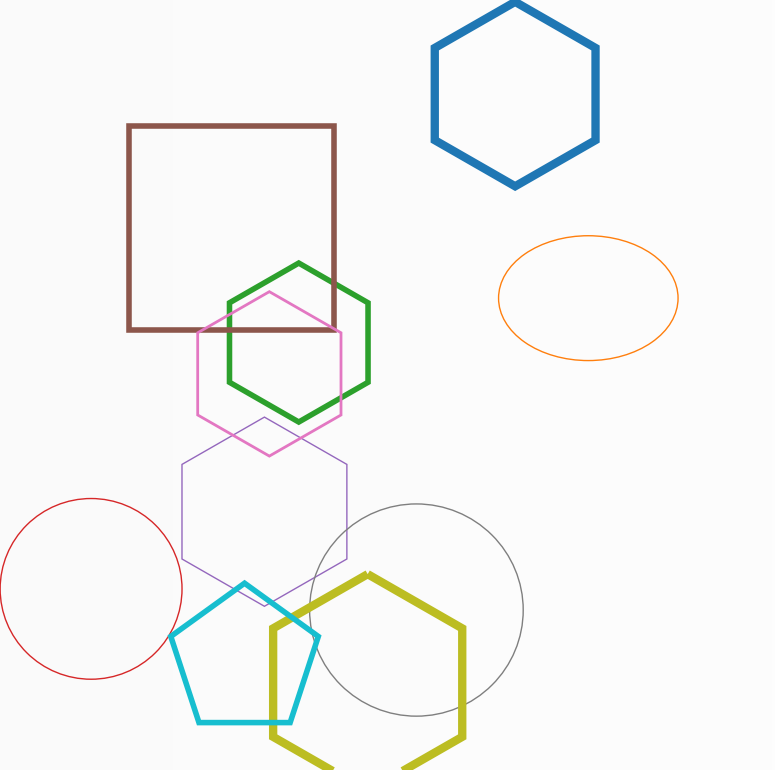[{"shape": "hexagon", "thickness": 3, "radius": 0.6, "center": [0.665, 0.878]}, {"shape": "oval", "thickness": 0.5, "radius": 0.58, "center": [0.759, 0.613]}, {"shape": "hexagon", "thickness": 2, "radius": 0.52, "center": [0.386, 0.555]}, {"shape": "circle", "thickness": 0.5, "radius": 0.59, "center": [0.118, 0.235]}, {"shape": "hexagon", "thickness": 0.5, "radius": 0.61, "center": [0.341, 0.335]}, {"shape": "square", "thickness": 2, "radius": 0.66, "center": [0.299, 0.704]}, {"shape": "hexagon", "thickness": 1, "radius": 0.53, "center": [0.348, 0.514]}, {"shape": "circle", "thickness": 0.5, "radius": 0.69, "center": [0.537, 0.208]}, {"shape": "hexagon", "thickness": 3, "radius": 0.7, "center": [0.474, 0.113]}, {"shape": "pentagon", "thickness": 2, "radius": 0.5, "center": [0.316, 0.143]}]